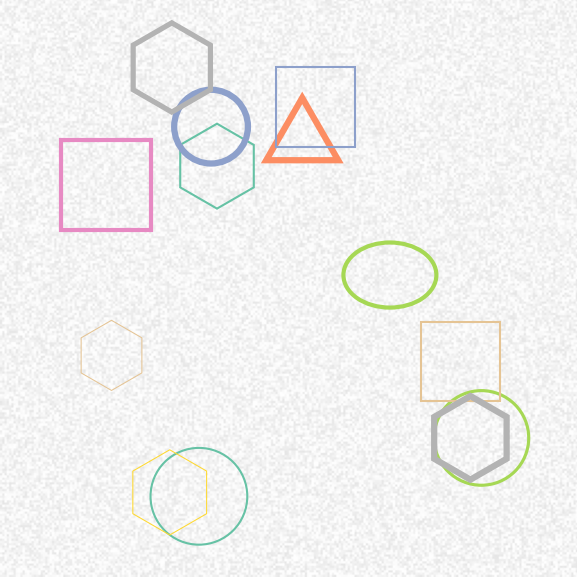[{"shape": "circle", "thickness": 1, "radius": 0.42, "center": [0.344, 0.14]}, {"shape": "hexagon", "thickness": 1, "radius": 0.37, "center": [0.376, 0.711]}, {"shape": "triangle", "thickness": 3, "radius": 0.36, "center": [0.523, 0.758]}, {"shape": "circle", "thickness": 3, "radius": 0.32, "center": [0.365, 0.78]}, {"shape": "square", "thickness": 1, "radius": 0.34, "center": [0.546, 0.813]}, {"shape": "square", "thickness": 2, "radius": 0.39, "center": [0.184, 0.678]}, {"shape": "circle", "thickness": 1.5, "radius": 0.41, "center": [0.834, 0.241]}, {"shape": "oval", "thickness": 2, "radius": 0.4, "center": [0.675, 0.523]}, {"shape": "hexagon", "thickness": 0.5, "radius": 0.37, "center": [0.294, 0.147]}, {"shape": "hexagon", "thickness": 0.5, "radius": 0.3, "center": [0.193, 0.384]}, {"shape": "square", "thickness": 1, "radius": 0.34, "center": [0.797, 0.373]}, {"shape": "hexagon", "thickness": 3, "radius": 0.36, "center": [0.815, 0.241]}, {"shape": "hexagon", "thickness": 2.5, "radius": 0.39, "center": [0.297, 0.882]}]